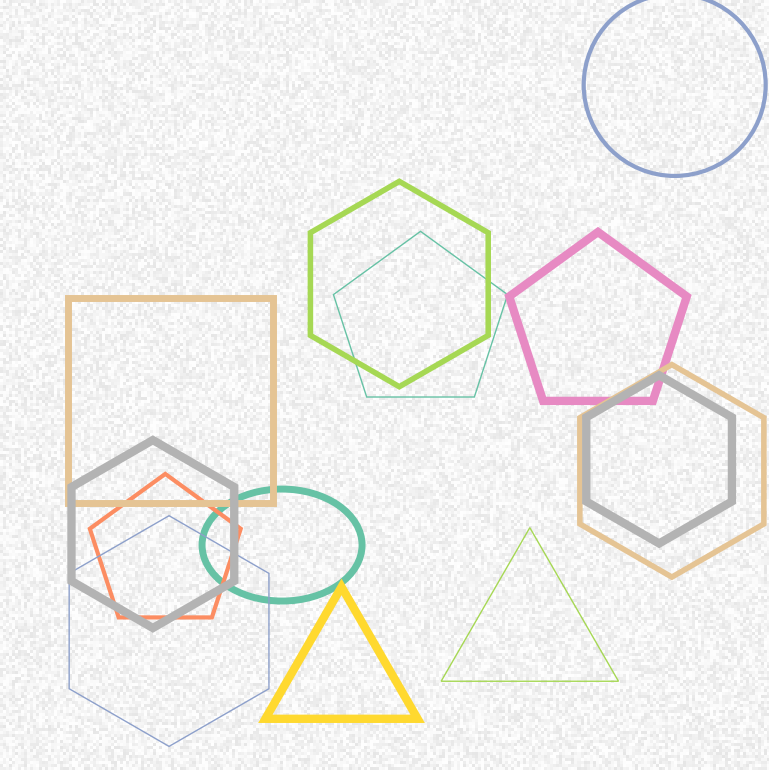[{"shape": "oval", "thickness": 2.5, "radius": 0.52, "center": [0.366, 0.292]}, {"shape": "pentagon", "thickness": 0.5, "radius": 0.59, "center": [0.546, 0.581]}, {"shape": "pentagon", "thickness": 1.5, "radius": 0.52, "center": [0.215, 0.281]}, {"shape": "hexagon", "thickness": 0.5, "radius": 0.75, "center": [0.22, 0.18]}, {"shape": "circle", "thickness": 1.5, "radius": 0.59, "center": [0.876, 0.89]}, {"shape": "pentagon", "thickness": 3, "radius": 0.61, "center": [0.777, 0.577]}, {"shape": "hexagon", "thickness": 2, "radius": 0.67, "center": [0.519, 0.631]}, {"shape": "triangle", "thickness": 0.5, "radius": 0.66, "center": [0.688, 0.182]}, {"shape": "triangle", "thickness": 3, "radius": 0.57, "center": [0.444, 0.124]}, {"shape": "hexagon", "thickness": 2, "radius": 0.69, "center": [0.873, 0.389]}, {"shape": "square", "thickness": 2.5, "radius": 0.67, "center": [0.221, 0.48]}, {"shape": "hexagon", "thickness": 3, "radius": 0.55, "center": [0.856, 0.403]}, {"shape": "hexagon", "thickness": 3, "radius": 0.61, "center": [0.199, 0.306]}]